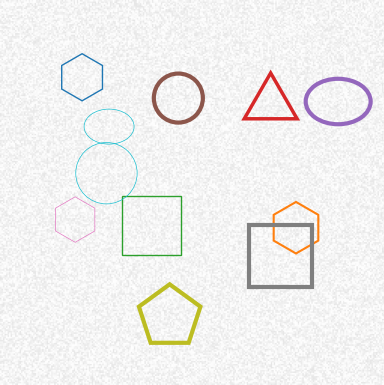[{"shape": "hexagon", "thickness": 1, "radius": 0.31, "center": [0.213, 0.799]}, {"shape": "hexagon", "thickness": 1.5, "radius": 0.33, "center": [0.769, 0.409]}, {"shape": "square", "thickness": 1, "radius": 0.39, "center": [0.394, 0.414]}, {"shape": "triangle", "thickness": 2.5, "radius": 0.4, "center": [0.703, 0.731]}, {"shape": "oval", "thickness": 3, "radius": 0.42, "center": [0.878, 0.736]}, {"shape": "circle", "thickness": 3, "radius": 0.32, "center": [0.463, 0.745]}, {"shape": "hexagon", "thickness": 0.5, "radius": 0.3, "center": [0.195, 0.43]}, {"shape": "square", "thickness": 3, "radius": 0.4, "center": [0.729, 0.336]}, {"shape": "pentagon", "thickness": 3, "radius": 0.42, "center": [0.441, 0.178]}, {"shape": "circle", "thickness": 0.5, "radius": 0.4, "center": [0.277, 0.55]}, {"shape": "oval", "thickness": 0.5, "radius": 0.32, "center": [0.283, 0.671]}]